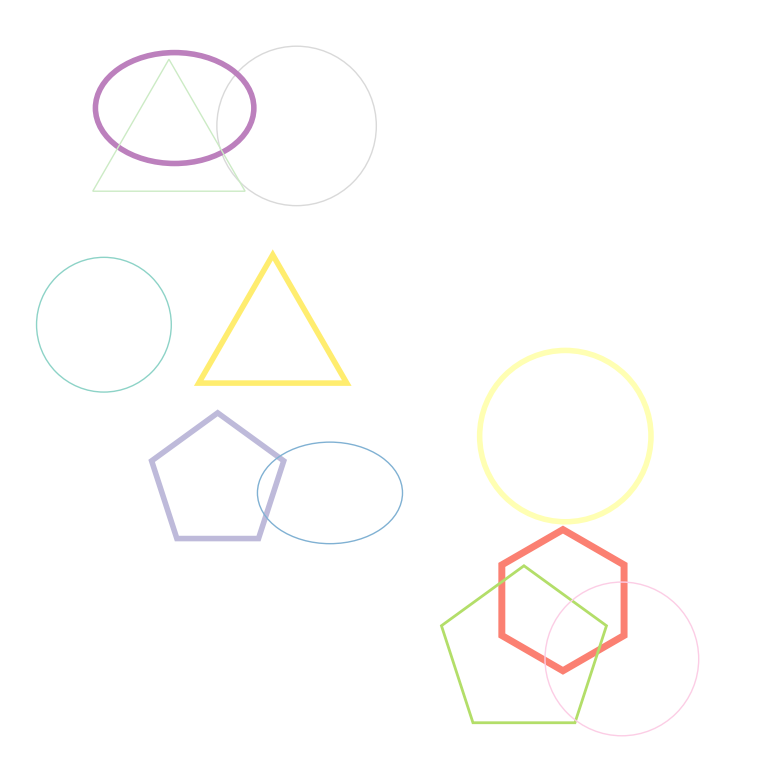[{"shape": "circle", "thickness": 0.5, "radius": 0.44, "center": [0.135, 0.578]}, {"shape": "circle", "thickness": 2, "radius": 0.56, "center": [0.734, 0.434]}, {"shape": "pentagon", "thickness": 2, "radius": 0.45, "center": [0.283, 0.374]}, {"shape": "hexagon", "thickness": 2.5, "radius": 0.46, "center": [0.731, 0.221]}, {"shape": "oval", "thickness": 0.5, "radius": 0.47, "center": [0.429, 0.36]}, {"shape": "pentagon", "thickness": 1, "radius": 0.56, "center": [0.68, 0.153]}, {"shape": "circle", "thickness": 0.5, "radius": 0.5, "center": [0.808, 0.144]}, {"shape": "circle", "thickness": 0.5, "radius": 0.52, "center": [0.385, 0.836]}, {"shape": "oval", "thickness": 2, "radius": 0.51, "center": [0.227, 0.86]}, {"shape": "triangle", "thickness": 0.5, "radius": 0.57, "center": [0.219, 0.809]}, {"shape": "triangle", "thickness": 2, "radius": 0.55, "center": [0.354, 0.558]}]